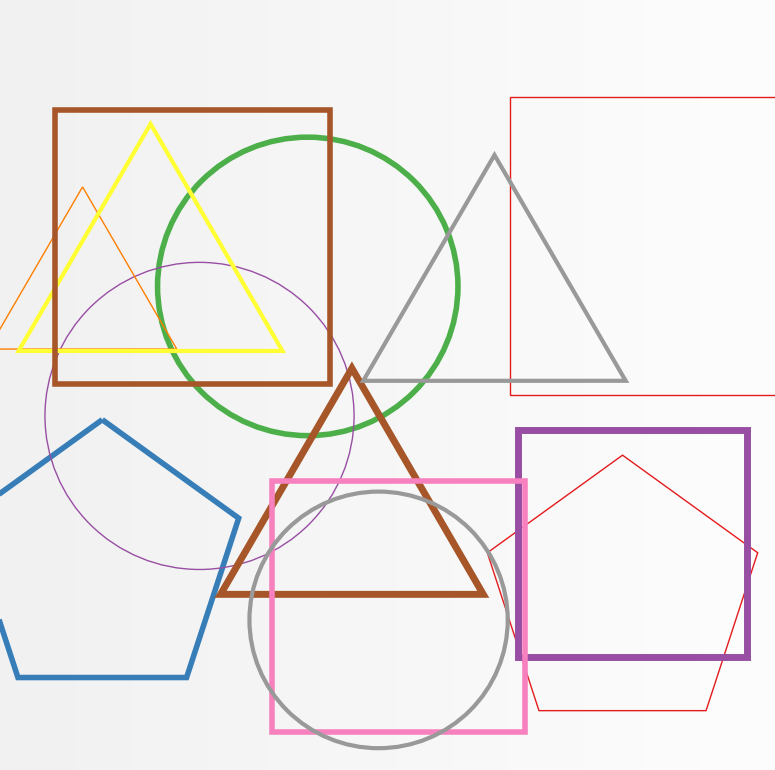[{"shape": "square", "thickness": 0.5, "radius": 0.97, "center": [0.852, 0.681]}, {"shape": "pentagon", "thickness": 0.5, "radius": 0.92, "center": [0.803, 0.225]}, {"shape": "pentagon", "thickness": 2, "radius": 0.93, "center": [0.132, 0.27]}, {"shape": "circle", "thickness": 2, "radius": 0.97, "center": [0.397, 0.628]}, {"shape": "circle", "thickness": 0.5, "radius": 1.0, "center": [0.257, 0.46]}, {"shape": "square", "thickness": 2.5, "radius": 0.74, "center": [0.816, 0.294]}, {"shape": "triangle", "thickness": 0.5, "radius": 0.7, "center": [0.107, 0.617]}, {"shape": "triangle", "thickness": 1.5, "radius": 0.98, "center": [0.194, 0.642]}, {"shape": "square", "thickness": 2, "radius": 0.89, "center": [0.249, 0.679]}, {"shape": "triangle", "thickness": 2.5, "radius": 0.98, "center": [0.454, 0.326]}, {"shape": "square", "thickness": 2, "radius": 0.82, "center": [0.514, 0.212]}, {"shape": "circle", "thickness": 1.5, "radius": 0.83, "center": [0.488, 0.195]}, {"shape": "triangle", "thickness": 1.5, "radius": 0.98, "center": [0.638, 0.603]}]